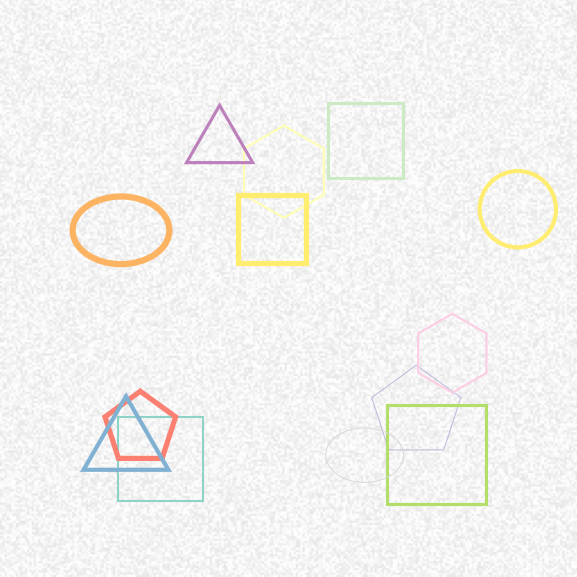[{"shape": "square", "thickness": 1, "radius": 0.37, "center": [0.278, 0.204]}, {"shape": "hexagon", "thickness": 1, "radius": 0.4, "center": [0.492, 0.702]}, {"shape": "pentagon", "thickness": 0.5, "radius": 0.41, "center": [0.721, 0.286]}, {"shape": "pentagon", "thickness": 2.5, "radius": 0.32, "center": [0.243, 0.257]}, {"shape": "triangle", "thickness": 2, "radius": 0.42, "center": [0.218, 0.228]}, {"shape": "oval", "thickness": 3, "radius": 0.42, "center": [0.209, 0.6]}, {"shape": "square", "thickness": 1.5, "radius": 0.43, "center": [0.756, 0.212]}, {"shape": "hexagon", "thickness": 1, "radius": 0.34, "center": [0.783, 0.388]}, {"shape": "oval", "thickness": 0.5, "radius": 0.34, "center": [0.631, 0.211]}, {"shape": "triangle", "thickness": 1.5, "radius": 0.33, "center": [0.38, 0.751]}, {"shape": "square", "thickness": 1.5, "radius": 0.32, "center": [0.633, 0.756]}, {"shape": "circle", "thickness": 2, "radius": 0.33, "center": [0.897, 0.637]}, {"shape": "square", "thickness": 2.5, "radius": 0.3, "center": [0.471, 0.603]}]